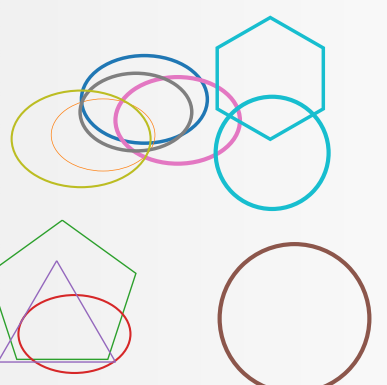[{"shape": "oval", "thickness": 2.5, "radius": 0.81, "center": [0.373, 0.742]}, {"shape": "oval", "thickness": 0.5, "radius": 0.67, "center": [0.266, 0.649]}, {"shape": "pentagon", "thickness": 1, "radius": 1.0, "center": [0.161, 0.228]}, {"shape": "oval", "thickness": 1.5, "radius": 0.72, "center": [0.192, 0.132]}, {"shape": "triangle", "thickness": 1, "radius": 0.88, "center": [0.146, 0.147]}, {"shape": "circle", "thickness": 3, "radius": 0.97, "center": [0.76, 0.173]}, {"shape": "oval", "thickness": 3, "radius": 0.8, "center": [0.459, 0.687]}, {"shape": "oval", "thickness": 2.5, "radius": 0.72, "center": [0.351, 0.709]}, {"shape": "oval", "thickness": 1.5, "radius": 0.9, "center": [0.209, 0.639]}, {"shape": "hexagon", "thickness": 2.5, "radius": 0.79, "center": [0.697, 0.796]}, {"shape": "circle", "thickness": 3, "radius": 0.73, "center": [0.702, 0.603]}]